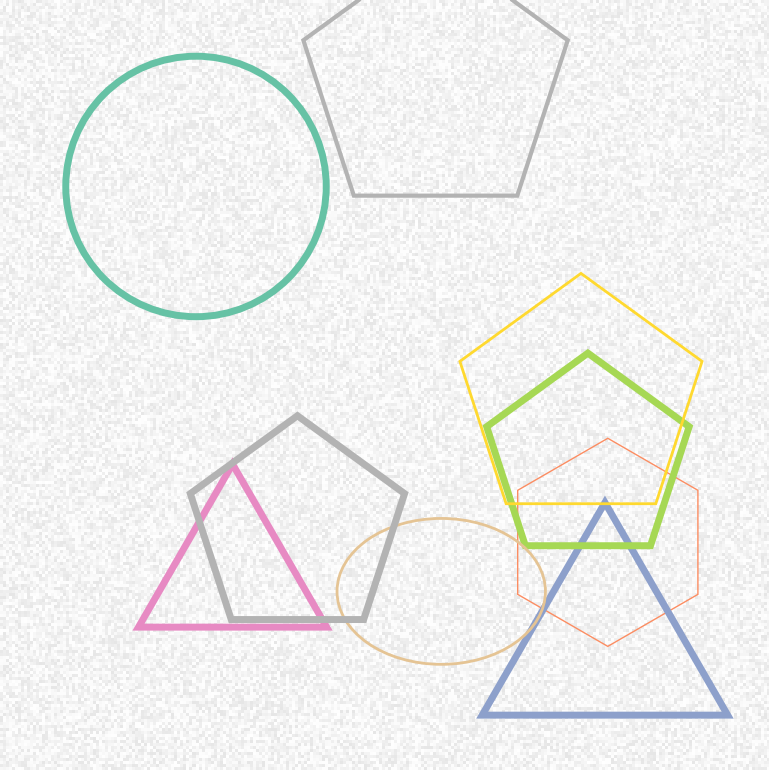[{"shape": "circle", "thickness": 2.5, "radius": 0.85, "center": [0.255, 0.758]}, {"shape": "hexagon", "thickness": 0.5, "radius": 0.68, "center": [0.789, 0.296]}, {"shape": "triangle", "thickness": 2.5, "radius": 0.92, "center": [0.786, 0.163]}, {"shape": "triangle", "thickness": 2.5, "radius": 0.71, "center": [0.302, 0.256]}, {"shape": "pentagon", "thickness": 2.5, "radius": 0.69, "center": [0.764, 0.403]}, {"shape": "pentagon", "thickness": 1, "radius": 0.83, "center": [0.754, 0.48]}, {"shape": "oval", "thickness": 1, "radius": 0.68, "center": [0.573, 0.232]}, {"shape": "pentagon", "thickness": 2.5, "radius": 0.73, "center": [0.386, 0.314]}, {"shape": "pentagon", "thickness": 1.5, "radius": 0.9, "center": [0.566, 0.892]}]